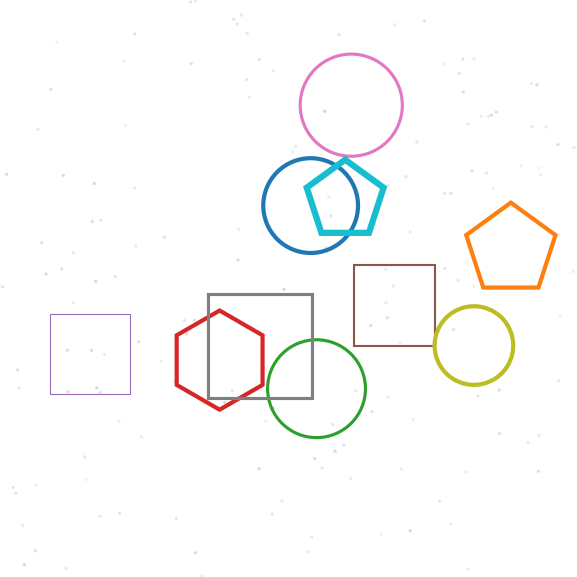[{"shape": "circle", "thickness": 2, "radius": 0.41, "center": [0.538, 0.643]}, {"shape": "pentagon", "thickness": 2, "radius": 0.41, "center": [0.885, 0.567]}, {"shape": "circle", "thickness": 1.5, "radius": 0.42, "center": [0.548, 0.326]}, {"shape": "hexagon", "thickness": 2, "radius": 0.43, "center": [0.38, 0.376]}, {"shape": "square", "thickness": 0.5, "radius": 0.34, "center": [0.156, 0.386]}, {"shape": "square", "thickness": 1, "radius": 0.35, "center": [0.684, 0.47]}, {"shape": "circle", "thickness": 1.5, "radius": 0.44, "center": [0.608, 0.817]}, {"shape": "square", "thickness": 1.5, "radius": 0.45, "center": [0.451, 0.4]}, {"shape": "circle", "thickness": 2, "radius": 0.34, "center": [0.821, 0.401]}, {"shape": "pentagon", "thickness": 3, "radius": 0.35, "center": [0.598, 0.653]}]